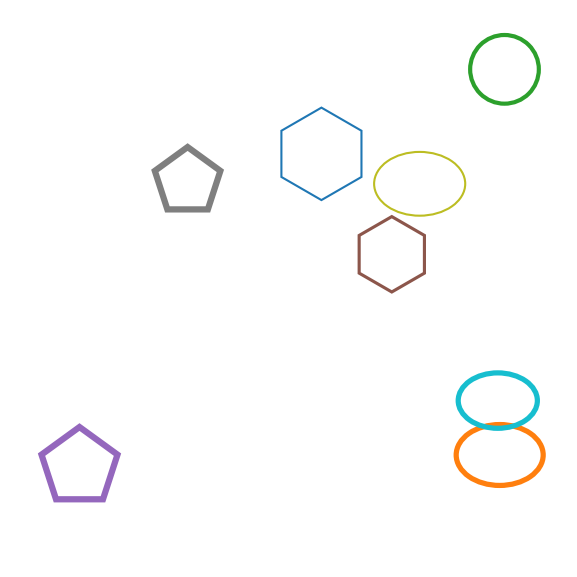[{"shape": "hexagon", "thickness": 1, "radius": 0.4, "center": [0.557, 0.733]}, {"shape": "oval", "thickness": 2.5, "radius": 0.38, "center": [0.865, 0.211]}, {"shape": "circle", "thickness": 2, "radius": 0.3, "center": [0.874, 0.879]}, {"shape": "pentagon", "thickness": 3, "radius": 0.35, "center": [0.138, 0.191]}, {"shape": "hexagon", "thickness": 1.5, "radius": 0.33, "center": [0.678, 0.559]}, {"shape": "pentagon", "thickness": 3, "radius": 0.3, "center": [0.325, 0.685]}, {"shape": "oval", "thickness": 1, "radius": 0.39, "center": [0.727, 0.681]}, {"shape": "oval", "thickness": 2.5, "radius": 0.34, "center": [0.862, 0.305]}]